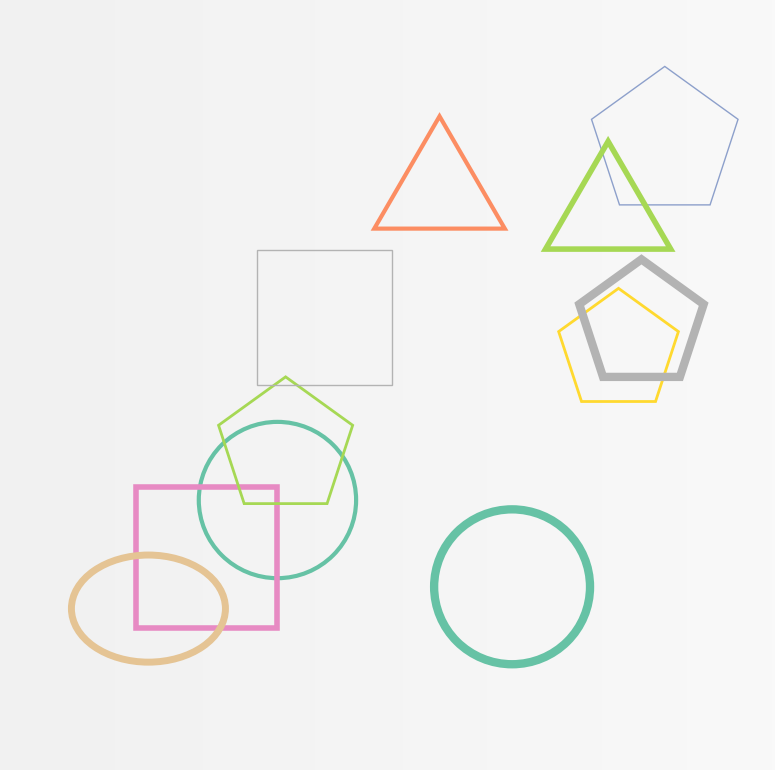[{"shape": "circle", "thickness": 3, "radius": 0.5, "center": [0.661, 0.238]}, {"shape": "circle", "thickness": 1.5, "radius": 0.51, "center": [0.358, 0.351]}, {"shape": "triangle", "thickness": 1.5, "radius": 0.49, "center": [0.567, 0.752]}, {"shape": "pentagon", "thickness": 0.5, "radius": 0.5, "center": [0.858, 0.814]}, {"shape": "square", "thickness": 2, "radius": 0.46, "center": [0.267, 0.276]}, {"shape": "pentagon", "thickness": 1, "radius": 0.45, "center": [0.369, 0.42]}, {"shape": "triangle", "thickness": 2, "radius": 0.47, "center": [0.785, 0.723]}, {"shape": "pentagon", "thickness": 1, "radius": 0.41, "center": [0.798, 0.544]}, {"shape": "oval", "thickness": 2.5, "radius": 0.5, "center": [0.192, 0.21]}, {"shape": "square", "thickness": 0.5, "radius": 0.44, "center": [0.419, 0.588]}, {"shape": "pentagon", "thickness": 3, "radius": 0.42, "center": [0.828, 0.579]}]